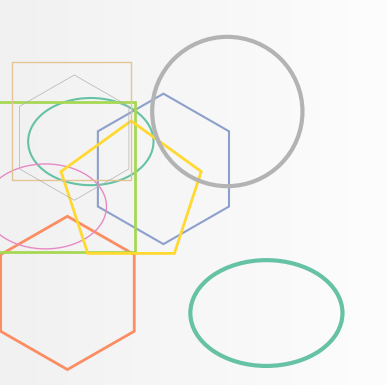[{"shape": "oval", "thickness": 1.5, "radius": 0.81, "center": [0.234, 0.632]}, {"shape": "oval", "thickness": 3, "radius": 0.98, "center": [0.688, 0.187]}, {"shape": "hexagon", "thickness": 2, "radius": 1.0, "center": [0.174, 0.239]}, {"shape": "hexagon", "thickness": 1.5, "radius": 0.98, "center": [0.422, 0.561]}, {"shape": "oval", "thickness": 1, "radius": 0.79, "center": [0.117, 0.464]}, {"shape": "square", "thickness": 2, "radius": 0.98, "center": [0.154, 0.54]}, {"shape": "pentagon", "thickness": 2, "radius": 0.95, "center": [0.338, 0.496]}, {"shape": "square", "thickness": 1, "radius": 0.77, "center": [0.185, 0.685]}, {"shape": "hexagon", "thickness": 0.5, "radius": 0.81, "center": [0.192, 0.643]}, {"shape": "circle", "thickness": 3, "radius": 0.97, "center": [0.587, 0.71]}]